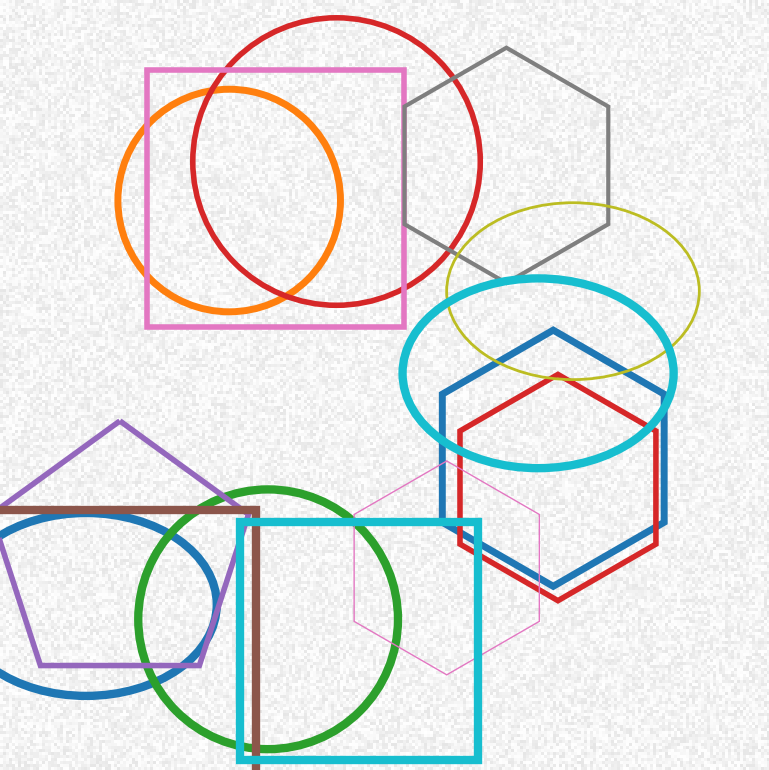[{"shape": "oval", "thickness": 3, "radius": 0.85, "center": [0.112, 0.215]}, {"shape": "hexagon", "thickness": 2.5, "radius": 0.83, "center": [0.718, 0.405]}, {"shape": "circle", "thickness": 2.5, "radius": 0.72, "center": [0.298, 0.74]}, {"shape": "circle", "thickness": 3, "radius": 0.84, "center": [0.348, 0.196]}, {"shape": "hexagon", "thickness": 2, "radius": 0.73, "center": [0.725, 0.367]}, {"shape": "circle", "thickness": 2, "radius": 0.93, "center": [0.437, 0.79]}, {"shape": "pentagon", "thickness": 2, "radius": 0.88, "center": [0.156, 0.278]}, {"shape": "square", "thickness": 3, "radius": 0.92, "center": [0.148, 0.154]}, {"shape": "square", "thickness": 2, "radius": 0.84, "center": [0.357, 0.742]}, {"shape": "hexagon", "thickness": 0.5, "radius": 0.69, "center": [0.58, 0.262]}, {"shape": "hexagon", "thickness": 1.5, "radius": 0.76, "center": [0.658, 0.785]}, {"shape": "oval", "thickness": 1, "radius": 0.82, "center": [0.744, 0.622]}, {"shape": "oval", "thickness": 3, "radius": 0.88, "center": [0.699, 0.515]}, {"shape": "square", "thickness": 3, "radius": 0.77, "center": [0.466, 0.167]}]